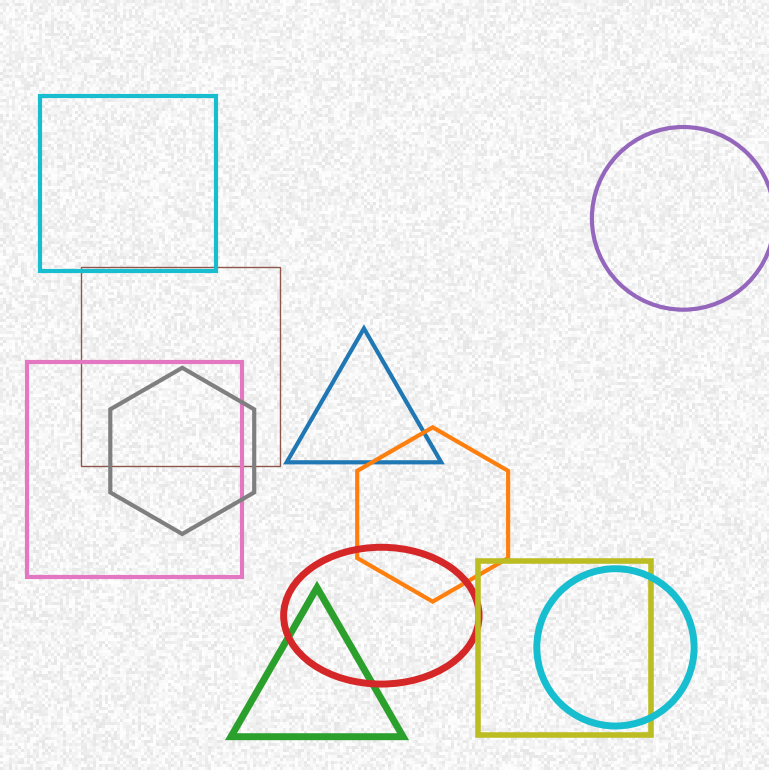[{"shape": "triangle", "thickness": 1.5, "radius": 0.58, "center": [0.473, 0.458]}, {"shape": "hexagon", "thickness": 1.5, "radius": 0.57, "center": [0.562, 0.332]}, {"shape": "triangle", "thickness": 2.5, "radius": 0.65, "center": [0.412, 0.108]}, {"shape": "oval", "thickness": 2.5, "radius": 0.63, "center": [0.495, 0.2]}, {"shape": "circle", "thickness": 1.5, "radius": 0.59, "center": [0.887, 0.716]}, {"shape": "square", "thickness": 0.5, "radius": 0.65, "center": [0.235, 0.524]}, {"shape": "square", "thickness": 1.5, "radius": 0.7, "center": [0.174, 0.39]}, {"shape": "hexagon", "thickness": 1.5, "radius": 0.54, "center": [0.237, 0.414]}, {"shape": "square", "thickness": 2, "radius": 0.56, "center": [0.733, 0.158]}, {"shape": "circle", "thickness": 2.5, "radius": 0.51, "center": [0.799, 0.159]}, {"shape": "square", "thickness": 1.5, "radius": 0.57, "center": [0.166, 0.762]}]